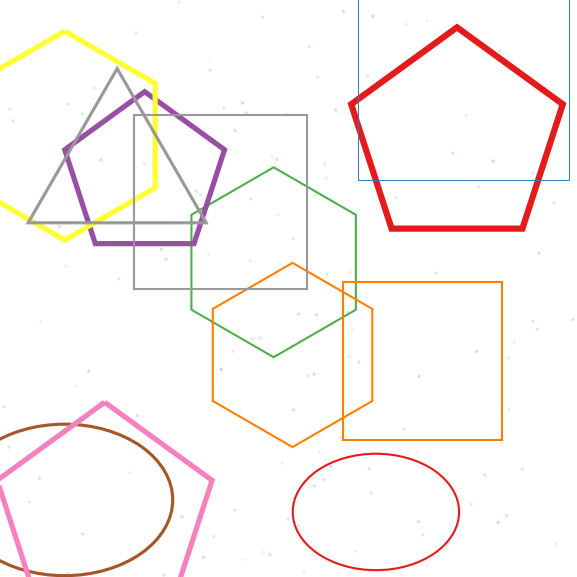[{"shape": "pentagon", "thickness": 3, "radius": 0.96, "center": [0.791, 0.759]}, {"shape": "oval", "thickness": 1, "radius": 0.72, "center": [0.651, 0.113]}, {"shape": "square", "thickness": 0.5, "radius": 0.91, "center": [0.802, 0.87]}, {"shape": "hexagon", "thickness": 1, "radius": 0.82, "center": [0.474, 0.545]}, {"shape": "pentagon", "thickness": 2.5, "radius": 0.73, "center": [0.25, 0.695]}, {"shape": "square", "thickness": 1, "radius": 0.69, "center": [0.732, 0.374]}, {"shape": "hexagon", "thickness": 1, "radius": 0.8, "center": [0.507, 0.384]}, {"shape": "hexagon", "thickness": 2.5, "radius": 0.9, "center": [0.112, 0.764]}, {"shape": "oval", "thickness": 1.5, "radius": 0.94, "center": [0.112, 0.133]}, {"shape": "pentagon", "thickness": 2.5, "radius": 0.98, "center": [0.181, 0.107]}, {"shape": "triangle", "thickness": 1.5, "radius": 0.89, "center": [0.203, 0.702]}, {"shape": "square", "thickness": 1, "radius": 0.75, "center": [0.382, 0.65]}]